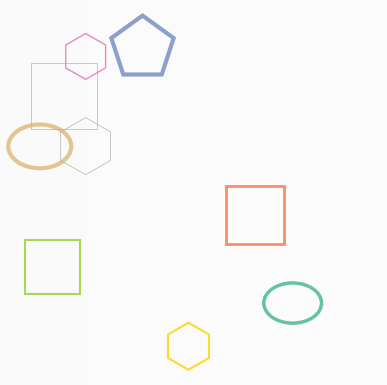[{"shape": "oval", "thickness": 2.5, "radius": 0.37, "center": [0.755, 0.213]}, {"shape": "square", "thickness": 2, "radius": 0.37, "center": [0.657, 0.442]}, {"shape": "pentagon", "thickness": 3, "radius": 0.42, "center": [0.368, 0.875]}, {"shape": "hexagon", "thickness": 1, "radius": 0.3, "center": [0.221, 0.853]}, {"shape": "square", "thickness": 1.5, "radius": 0.35, "center": [0.137, 0.306]}, {"shape": "hexagon", "thickness": 1.5, "radius": 0.31, "center": [0.486, 0.101]}, {"shape": "oval", "thickness": 3, "radius": 0.41, "center": [0.103, 0.62]}, {"shape": "square", "thickness": 0.5, "radius": 0.43, "center": [0.164, 0.75]}, {"shape": "hexagon", "thickness": 0.5, "radius": 0.37, "center": [0.221, 0.62]}]